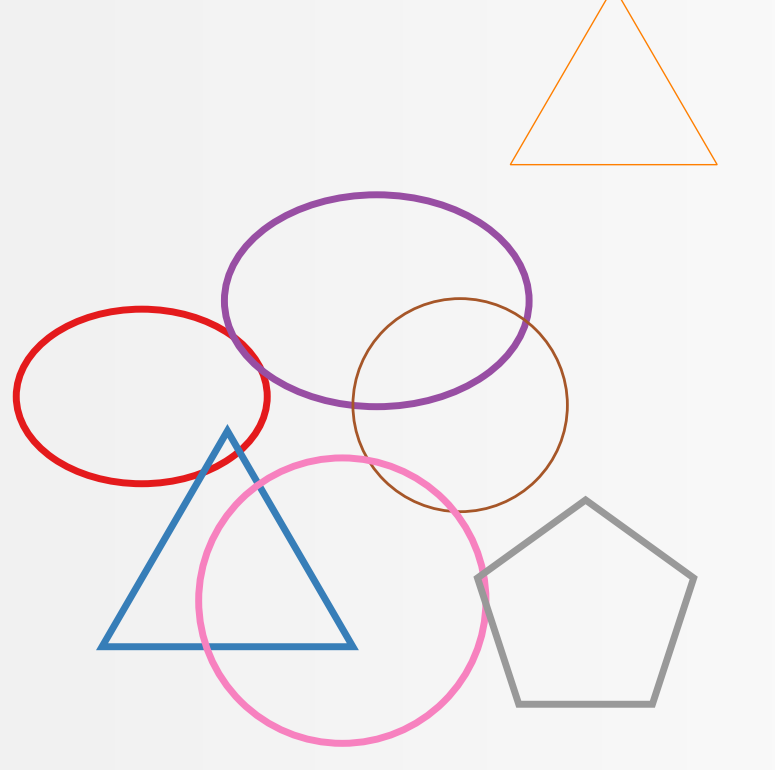[{"shape": "oval", "thickness": 2.5, "radius": 0.81, "center": [0.183, 0.485]}, {"shape": "triangle", "thickness": 2.5, "radius": 0.93, "center": [0.293, 0.254]}, {"shape": "oval", "thickness": 2.5, "radius": 0.98, "center": [0.486, 0.609]}, {"shape": "triangle", "thickness": 0.5, "radius": 0.77, "center": [0.792, 0.863]}, {"shape": "circle", "thickness": 1, "radius": 0.69, "center": [0.594, 0.474]}, {"shape": "circle", "thickness": 2.5, "radius": 0.93, "center": [0.442, 0.22]}, {"shape": "pentagon", "thickness": 2.5, "radius": 0.73, "center": [0.756, 0.204]}]